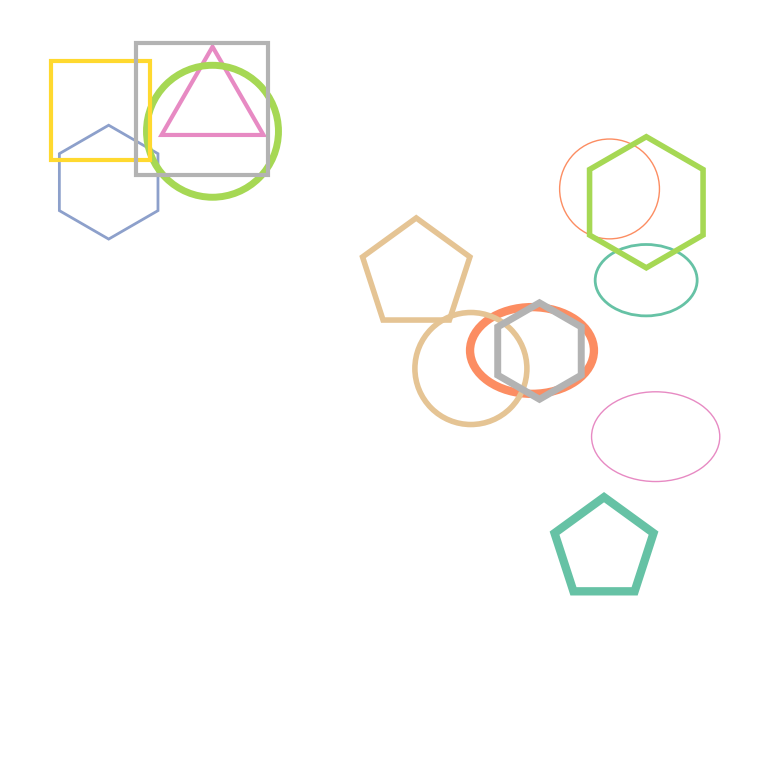[{"shape": "oval", "thickness": 1, "radius": 0.33, "center": [0.839, 0.636]}, {"shape": "pentagon", "thickness": 3, "radius": 0.34, "center": [0.784, 0.287]}, {"shape": "oval", "thickness": 3, "radius": 0.4, "center": [0.691, 0.545]}, {"shape": "circle", "thickness": 0.5, "radius": 0.32, "center": [0.792, 0.755]}, {"shape": "hexagon", "thickness": 1, "radius": 0.37, "center": [0.141, 0.763]}, {"shape": "oval", "thickness": 0.5, "radius": 0.42, "center": [0.852, 0.433]}, {"shape": "triangle", "thickness": 1.5, "radius": 0.38, "center": [0.276, 0.863]}, {"shape": "circle", "thickness": 2.5, "radius": 0.43, "center": [0.276, 0.83]}, {"shape": "hexagon", "thickness": 2, "radius": 0.43, "center": [0.839, 0.737]}, {"shape": "square", "thickness": 1.5, "radius": 0.32, "center": [0.13, 0.857]}, {"shape": "circle", "thickness": 2, "radius": 0.36, "center": [0.612, 0.521]}, {"shape": "pentagon", "thickness": 2, "radius": 0.37, "center": [0.541, 0.644]}, {"shape": "square", "thickness": 1.5, "radius": 0.43, "center": [0.262, 0.859]}, {"shape": "hexagon", "thickness": 2.5, "radius": 0.31, "center": [0.701, 0.544]}]